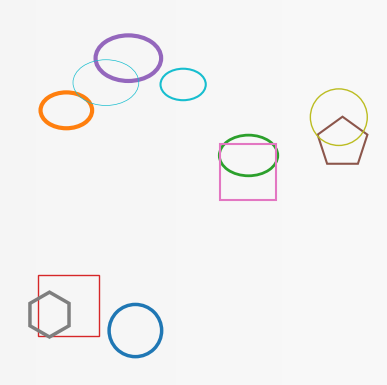[{"shape": "circle", "thickness": 2.5, "radius": 0.34, "center": [0.349, 0.141]}, {"shape": "oval", "thickness": 3, "radius": 0.33, "center": [0.171, 0.713]}, {"shape": "oval", "thickness": 2, "radius": 0.38, "center": [0.641, 0.596]}, {"shape": "square", "thickness": 1, "radius": 0.39, "center": [0.176, 0.206]}, {"shape": "oval", "thickness": 3, "radius": 0.42, "center": [0.331, 0.849]}, {"shape": "pentagon", "thickness": 1.5, "radius": 0.34, "center": [0.884, 0.629]}, {"shape": "square", "thickness": 1.5, "radius": 0.36, "center": [0.641, 0.553]}, {"shape": "hexagon", "thickness": 2.5, "radius": 0.29, "center": [0.128, 0.183]}, {"shape": "circle", "thickness": 1, "radius": 0.37, "center": [0.874, 0.696]}, {"shape": "oval", "thickness": 1.5, "radius": 0.29, "center": [0.473, 0.781]}, {"shape": "oval", "thickness": 0.5, "radius": 0.42, "center": [0.273, 0.785]}]